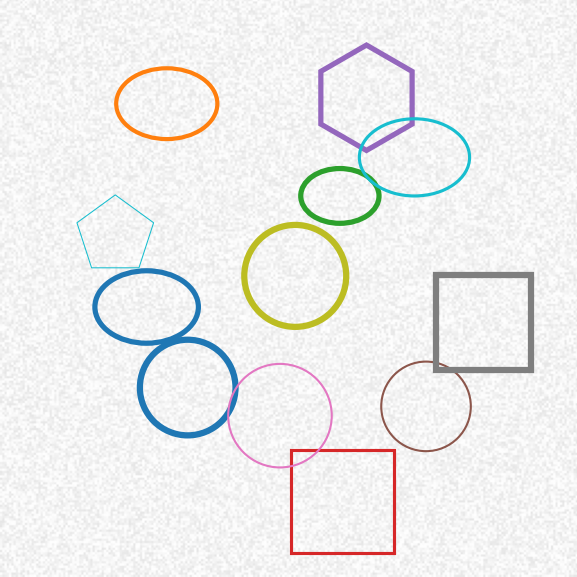[{"shape": "oval", "thickness": 2.5, "radius": 0.45, "center": [0.254, 0.468]}, {"shape": "circle", "thickness": 3, "radius": 0.41, "center": [0.325, 0.328]}, {"shape": "oval", "thickness": 2, "radius": 0.44, "center": [0.289, 0.82]}, {"shape": "oval", "thickness": 2.5, "radius": 0.34, "center": [0.589, 0.66]}, {"shape": "square", "thickness": 1.5, "radius": 0.45, "center": [0.593, 0.131]}, {"shape": "hexagon", "thickness": 2.5, "radius": 0.46, "center": [0.635, 0.83]}, {"shape": "circle", "thickness": 1, "radius": 0.39, "center": [0.738, 0.295]}, {"shape": "circle", "thickness": 1, "radius": 0.45, "center": [0.485, 0.279]}, {"shape": "square", "thickness": 3, "radius": 0.41, "center": [0.837, 0.441]}, {"shape": "circle", "thickness": 3, "radius": 0.44, "center": [0.511, 0.521]}, {"shape": "oval", "thickness": 1.5, "radius": 0.48, "center": [0.718, 0.727]}, {"shape": "pentagon", "thickness": 0.5, "radius": 0.35, "center": [0.2, 0.592]}]